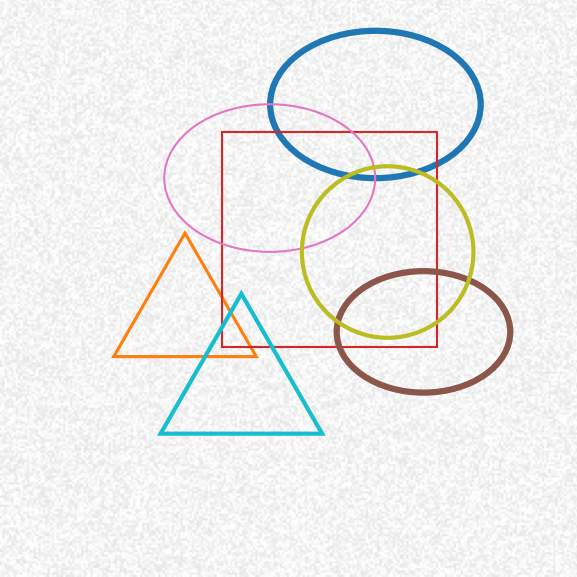[{"shape": "oval", "thickness": 3, "radius": 0.91, "center": [0.65, 0.818]}, {"shape": "triangle", "thickness": 1.5, "radius": 0.71, "center": [0.32, 0.453]}, {"shape": "square", "thickness": 1, "radius": 0.93, "center": [0.57, 0.584]}, {"shape": "oval", "thickness": 3, "radius": 0.75, "center": [0.733, 0.424]}, {"shape": "oval", "thickness": 1, "radius": 0.91, "center": [0.467, 0.691]}, {"shape": "circle", "thickness": 2, "radius": 0.74, "center": [0.671, 0.563]}, {"shape": "triangle", "thickness": 2, "radius": 0.81, "center": [0.418, 0.329]}]